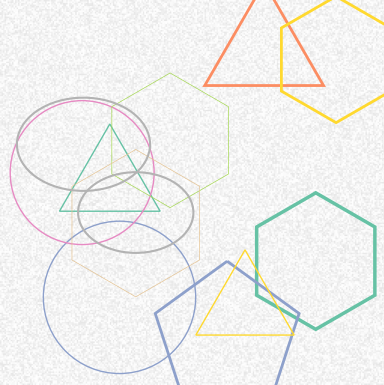[{"shape": "hexagon", "thickness": 2.5, "radius": 0.89, "center": [0.82, 0.322]}, {"shape": "triangle", "thickness": 1, "radius": 0.76, "center": [0.285, 0.527]}, {"shape": "triangle", "thickness": 2, "radius": 0.89, "center": [0.686, 0.867]}, {"shape": "circle", "thickness": 1, "radius": 0.99, "center": [0.31, 0.228]}, {"shape": "pentagon", "thickness": 2, "radius": 0.98, "center": [0.59, 0.125]}, {"shape": "circle", "thickness": 1, "radius": 0.93, "center": [0.213, 0.552]}, {"shape": "hexagon", "thickness": 0.5, "radius": 0.87, "center": [0.442, 0.636]}, {"shape": "hexagon", "thickness": 2, "radius": 0.82, "center": [0.873, 0.845]}, {"shape": "triangle", "thickness": 1, "radius": 0.74, "center": [0.636, 0.203]}, {"shape": "hexagon", "thickness": 0.5, "radius": 0.96, "center": [0.353, 0.42]}, {"shape": "oval", "thickness": 1.5, "radius": 0.86, "center": [0.217, 0.625]}, {"shape": "oval", "thickness": 1.5, "radius": 0.75, "center": [0.353, 0.448]}]